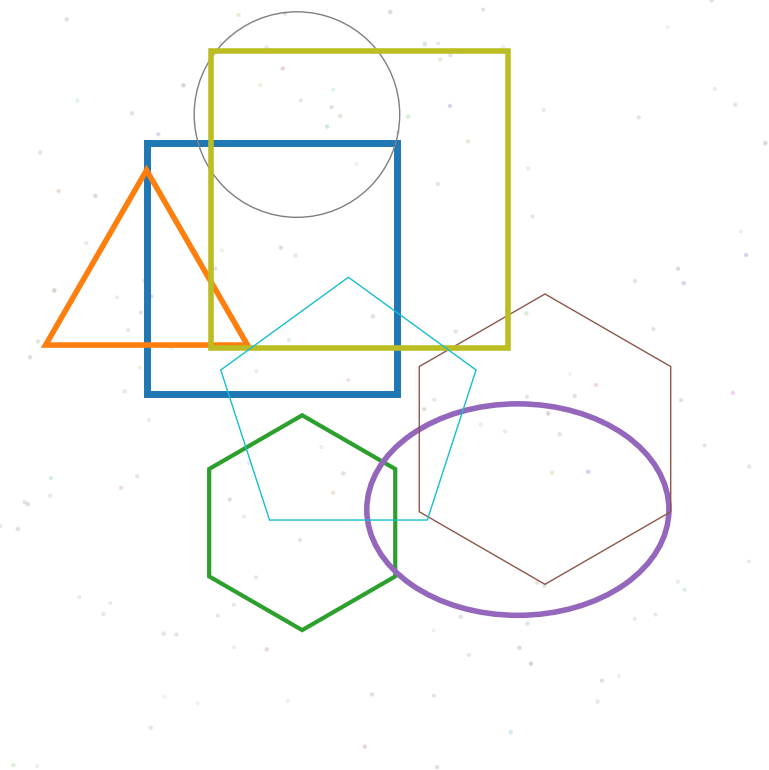[{"shape": "square", "thickness": 2.5, "radius": 0.81, "center": [0.353, 0.651]}, {"shape": "triangle", "thickness": 2, "radius": 0.76, "center": [0.19, 0.628]}, {"shape": "hexagon", "thickness": 1.5, "radius": 0.7, "center": [0.392, 0.321]}, {"shape": "oval", "thickness": 2, "radius": 0.98, "center": [0.673, 0.338]}, {"shape": "hexagon", "thickness": 0.5, "radius": 0.94, "center": [0.708, 0.43]}, {"shape": "circle", "thickness": 0.5, "radius": 0.67, "center": [0.386, 0.851]}, {"shape": "square", "thickness": 2, "radius": 0.96, "center": [0.467, 0.741]}, {"shape": "pentagon", "thickness": 0.5, "radius": 0.87, "center": [0.452, 0.466]}]